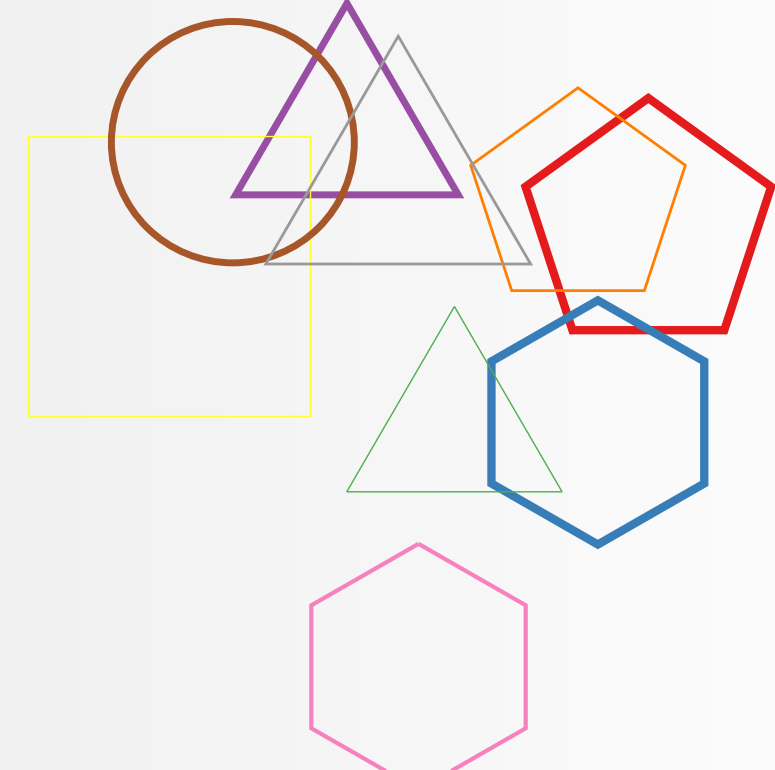[{"shape": "pentagon", "thickness": 3, "radius": 0.83, "center": [0.837, 0.706]}, {"shape": "hexagon", "thickness": 3, "radius": 0.79, "center": [0.771, 0.451]}, {"shape": "triangle", "thickness": 0.5, "radius": 0.8, "center": [0.586, 0.441]}, {"shape": "triangle", "thickness": 2.5, "radius": 0.83, "center": [0.448, 0.83]}, {"shape": "pentagon", "thickness": 1, "radius": 0.73, "center": [0.746, 0.74]}, {"shape": "square", "thickness": 0.5, "radius": 0.91, "center": [0.218, 0.641]}, {"shape": "circle", "thickness": 2.5, "radius": 0.78, "center": [0.3, 0.815]}, {"shape": "hexagon", "thickness": 1.5, "radius": 0.8, "center": [0.54, 0.134]}, {"shape": "triangle", "thickness": 1, "radius": 0.99, "center": [0.514, 0.756]}]